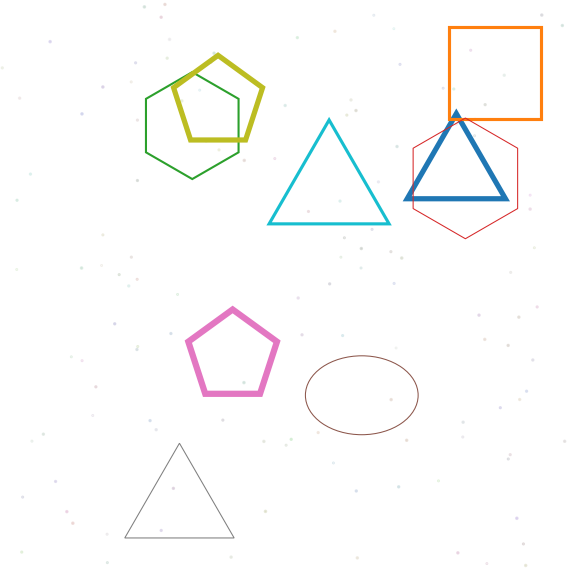[{"shape": "triangle", "thickness": 2.5, "radius": 0.49, "center": [0.79, 0.704]}, {"shape": "square", "thickness": 1.5, "radius": 0.4, "center": [0.857, 0.873]}, {"shape": "hexagon", "thickness": 1, "radius": 0.46, "center": [0.333, 0.782]}, {"shape": "hexagon", "thickness": 0.5, "radius": 0.52, "center": [0.806, 0.69]}, {"shape": "oval", "thickness": 0.5, "radius": 0.49, "center": [0.626, 0.315]}, {"shape": "pentagon", "thickness": 3, "radius": 0.4, "center": [0.403, 0.383]}, {"shape": "triangle", "thickness": 0.5, "radius": 0.55, "center": [0.311, 0.122]}, {"shape": "pentagon", "thickness": 2.5, "radius": 0.41, "center": [0.378, 0.822]}, {"shape": "triangle", "thickness": 1.5, "radius": 0.6, "center": [0.57, 0.671]}]